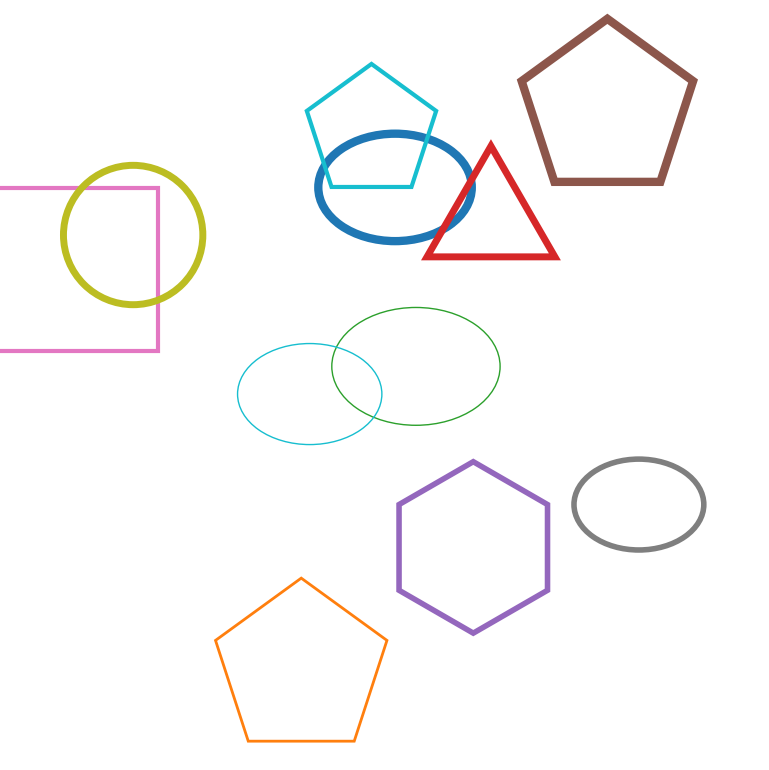[{"shape": "oval", "thickness": 3, "radius": 0.5, "center": [0.513, 0.757]}, {"shape": "pentagon", "thickness": 1, "radius": 0.59, "center": [0.391, 0.132]}, {"shape": "oval", "thickness": 0.5, "radius": 0.55, "center": [0.54, 0.524]}, {"shape": "triangle", "thickness": 2.5, "radius": 0.48, "center": [0.638, 0.714]}, {"shape": "hexagon", "thickness": 2, "radius": 0.56, "center": [0.615, 0.289]}, {"shape": "pentagon", "thickness": 3, "radius": 0.59, "center": [0.789, 0.859]}, {"shape": "square", "thickness": 1.5, "radius": 0.53, "center": [0.1, 0.65]}, {"shape": "oval", "thickness": 2, "radius": 0.42, "center": [0.83, 0.345]}, {"shape": "circle", "thickness": 2.5, "radius": 0.45, "center": [0.173, 0.695]}, {"shape": "oval", "thickness": 0.5, "radius": 0.47, "center": [0.402, 0.488]}, {"shape": "pentagon", "thickness": 1.5, "radius": 0.44, "center": [0.482, 0.829]}]